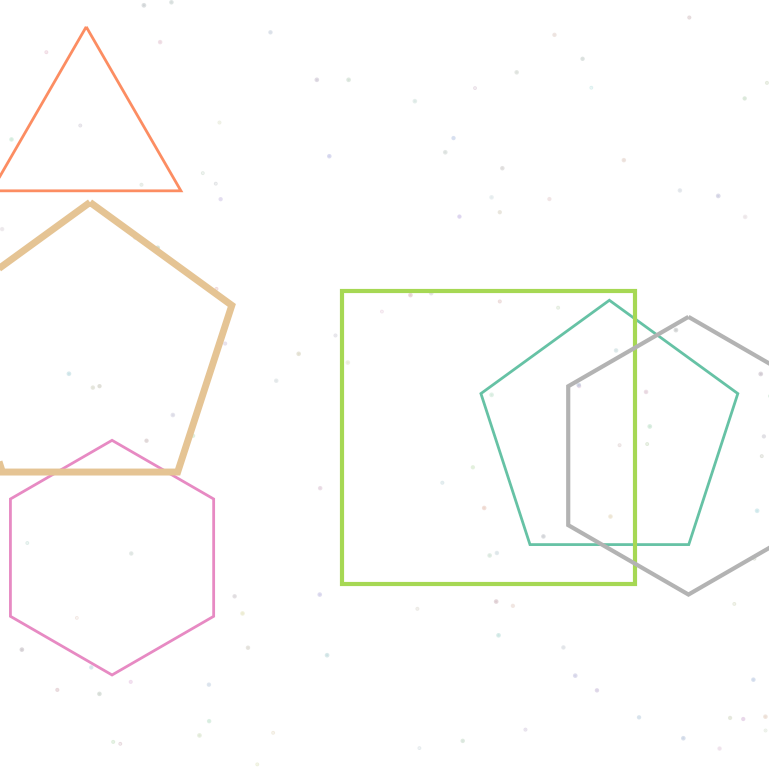[{"shape": "pentagon", "thickness": 1, "radius": 0.88, "center": [0.791, 0.435]}, {"shape": "triangle", "thickness": 1, "radius": 0.71, "center": [0.112, 0.823]}, {"shape": "hexagon", "thickness": 1, "radius": 0.76, "center": [0.146, 0.276]}, {"shape": "square", "thickness": 1.5, "radius": 0.95, "center": [0.635, 0.432]}, {"shape": "pentagon", "thickness": 2.5, "radius": 0.97, "center": [0.117, 0.544]}, {"shape": "hexagon", "thickness": 1.5, "radius": 0.9, "center": [0.894, 0.408]}]